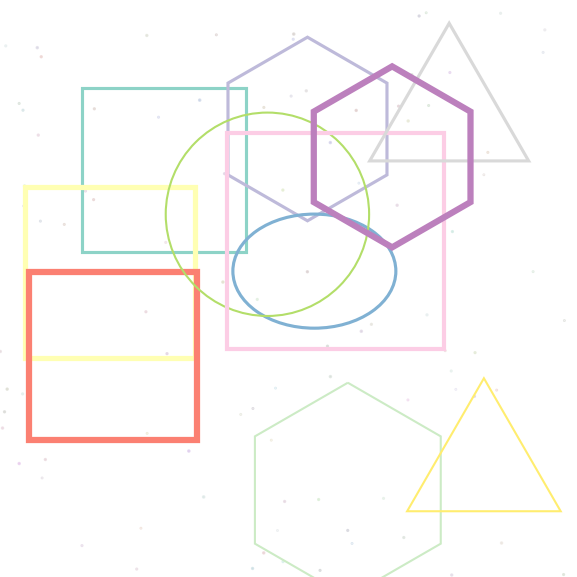[{"shape": "square", "thickness": 1.5, "radius": 0.71, "center": [0.284, 0.705]}, {"shape": "square", "thickness": 2.5, "radius": 0.74, "center": [0.19, 0.527]}, {"shape": "hexagon", "thickness": 1.5, "radius": 0.79, "center": [0.532, 0.776]}, {"shape": "square", "thickness": 3, "radius": 0.73, "center": [0.196, 0.383]}, {"shape": "oval", "thickness": 1.5, "radius": 0.71, "center": [0.544, 0.53]}, {"shape": "circle", "thickness": 1, "radius": 0.88, "center": [0.463, 0.628]}, {"shape": "square", "thickness": 2, "radius": 0.94, "center": [0.581, 0.582]}, {"shape": "triangle", "thickness": 1.5, "radius": 0.79, "center": [0.778, 0.8]}, {"shape": "hexagon", "thickness": 3, "radius": 0.78, "center": [0.679, 0.728]}, {"shape": "hexagon", "thickness": 1, "radius": 0.93, "center": [0.602, 0.151]}, {"shape": "triangle", "thickness": 1, "radius": 0.77, "center": [0.838, 0.191]}]